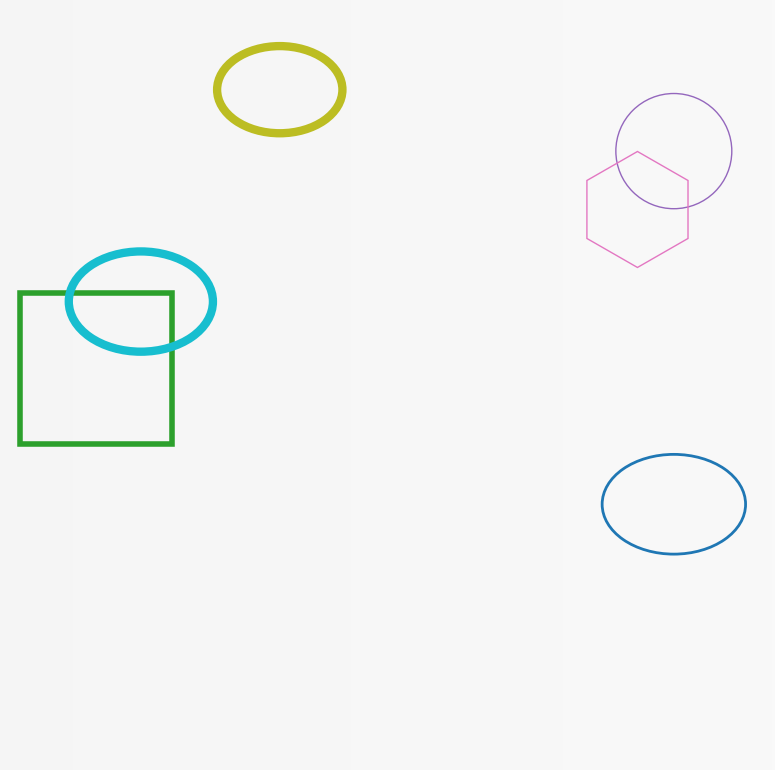[{"shape": "oval", "thickness": 1, "radius": 0.46, "center": [0.869, 0.345]}, {"shape": "square", "thickness": 2, "radius": 0.49, "center": [0.123, 0.521]}, {"shape": "circle", "thickness": 0.5, "radius": 0.37, "center": [0.869, 0.804]}, {"shape": "hexagon", "thickness": 0.5, "radius": 0.38, "center": [0.823, 0.728]}, {"shape": "oval", "thickness": 3, "radius": 0.4, "center": [0.361, 0.884]}, {"shape": "oval", "thickness": 3, "radius": 0.46, "center": [0.182, 0.608]}]